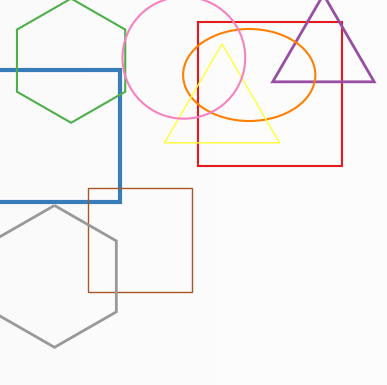[{"shape": "square", "thickness": 1.5, "radius": 0.93, "center": [0.697, 0.756]}, {"shape": "square", "thickness": 3, "radius": 0.85, "center": [0.14, 0.647]}, {"shape": "hexagon", "thickness": 1.5, "radius": 0.81, "center": [0.183, 0.842]}, {"shape": "triangle", "thickness": 2, "radius": 0.76, "center": [0.835, 0.863]}, {"shape": "oval", "thickness": 1.5, "radius": 0.85, "center": [0.643, 0.805]}, {"shape": "triangle", "thickness": 1, "radius": 0.86, "center": [0.573, 0.715]}, {"shape": "square", "thickness": 1, "radius": 0.67, "center": [0.361, 0.376]}, {"shape": "circle", "thickness": 1.5, "radius": 0.79, "center": [0.474, 0.85]}, {"shape": "hexagon", "thickness": 2, "radius": 0.92, "center": [0.141, 0.282]}]